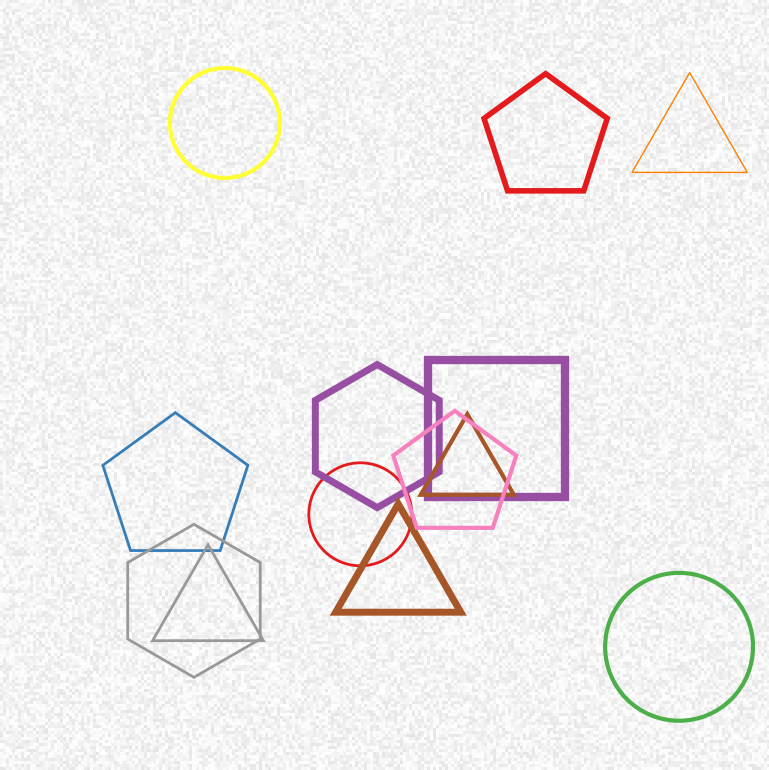[{"shape": "circle", "thickness": 1, "radius": 0.33, "center": [0.468, 0.332]}, {"shape": "pentagon", "thickness": 2, "radius": 0.42, "center": [0.709, 0.82]}, {"shape": "pentagon", "thickness": 1, "radius": 0.5, "center": [0.228, 0.365]}, {"shape": "circle", "thickness": 1.5, "radius": 0.48, "center": [0.882, 0.16]}, {"shape": "hexagon", "thickness": 2.5, "radius": 0.46, "center": [0.49, 0.434]}, {"shape": "square", "thickness": 3, "radius": 0.44, "center": [0.644, 0.444]}, {"shape": "triangle", "thickness": 0.5, "radius": 0.43, "center": [0.896, 0.819]}, {"shape": "circle", "thickness": 1.5, "radius": 0.36, "center": [0.292, 0.84]}, {"shape": "triangle", "thickness": 1.5, "radius": 0.35, "center": [0.607, 0.392]}, {"shape": "triangle", "thickness": 2.5, "radius": 0.47, "center": [0.517, 0.252]}, {"shape": "pentagon", "thickness": 1.5, "radius": 0.42, "center": [0.591, 0.382]}, {"shape": "triangle", "thickness": 1, "radius": 0.42, "center": [0.27, 0.209]}, {"shape": "hexagon", "thickness": 1, "radius": 0.5, "center": [0.252, 0.22]}]